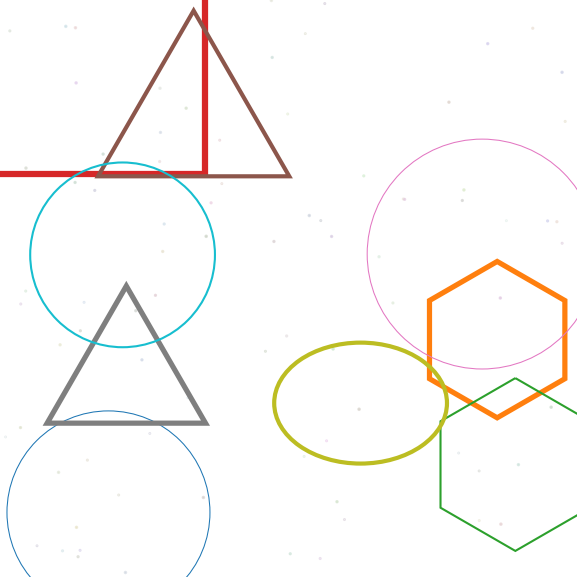[{"shape": "circle", "thickness": 0.5, "radius": 0.88, "center": [0.188, 0.112]}, {"shape": "hexagon", "thickness": 2.5, "radius": 0.68, "center": [0.861, 0.411]}, {"shape": "hexagon", "thickness": 1, "radius": 0.75, "center": [0.892, 0.195]}, {"shape": "square", "thickness": 3, "radius": 0.96, "center": [0.163, 0.889]}, {"shape": "triangle", "thickness": 2, "radius": 0.96, "center": [0.335, 0.789]}, {"shape": "circle", "thickness": 0.5, "radius": 1.0, "center": [0.835, 0.559]}, {"shape": "triangle", "thickness": 2.5, "radius": 0.79, "center": [0.219, 0.346]}, {"shape": "oval", "thickness": 2, "radius": 0.75, "center": [0.624, 0.301]}, {"shape": "circle", "thickness": 1, "radius": 0.8, "center": [0.212, 0.558]}]